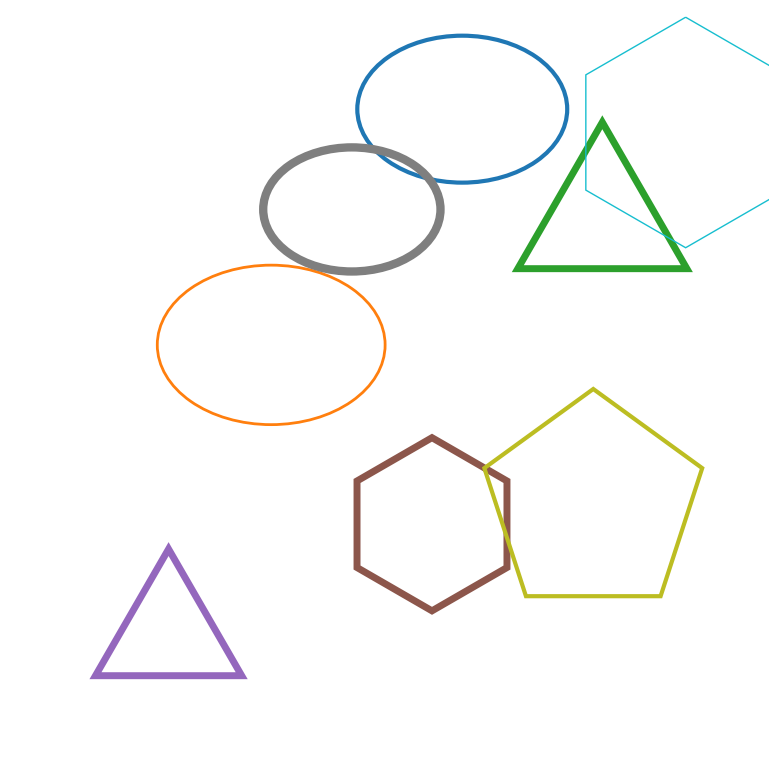[{"shape": "oval", "thickness": 1.5, "radius": 0.68, "center": [0.6, 0.858]}, {"shape": "oval", "thickness": 1, "radius": 0.74, "center": [0.352, 0.552]}, {"shape": "triangle", "thickness": 2.5, "radius": 0.63, "center": [0.782, 0.714]}, {"shape": "triangle", "thickness": 2.5, "radius": 0.55, "center": [0.219, 0.177]}, {"shape": "hexagon", "thickness": 2.5, "radius": 0.56, "center": [0.561, 0.319]}, {"shape": "oval", "thickness": 3, "radius": 0.58, "center": [0.457, 0.728]}, {"shape": "pentagon", "thickness": 1.5, "radius": 0.74, "center": [0.77, 0.346]}, {"shape": "hexagon", "thickness": 0.5, "radius": 0.75, "center": [0.89, 0.828]}]